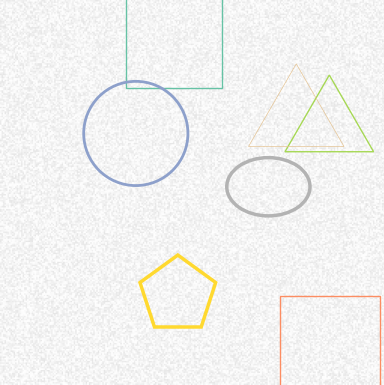[{"shape": "square", "thickness": 1, "radius": 0.63, "center": [0.452, 0.897]}, {"shape": "square", "thickness": 1, "radius": 0.65, "center": [0.857, 0.102]}, {"shape": "circle", "thickness": 2, "radius": 0.68, "center": [0.353, 0.653]}, {"shape": "triangle", "thickness": 1, "radius": 0.66, "center": [0.855, 0.672]}, {"shape": "pentagon", "thickness": 2.5, "radius": 0.52, "center": [0.462, 0.234]}, {"shape": "triangle", "thickness": 0.5, "radius": 0.72, "center": [0.769, 0.691]}, {"shape": "oval", "thickness": 2.5, "radius": 0.54, "center": [0.697, 0.515]}]